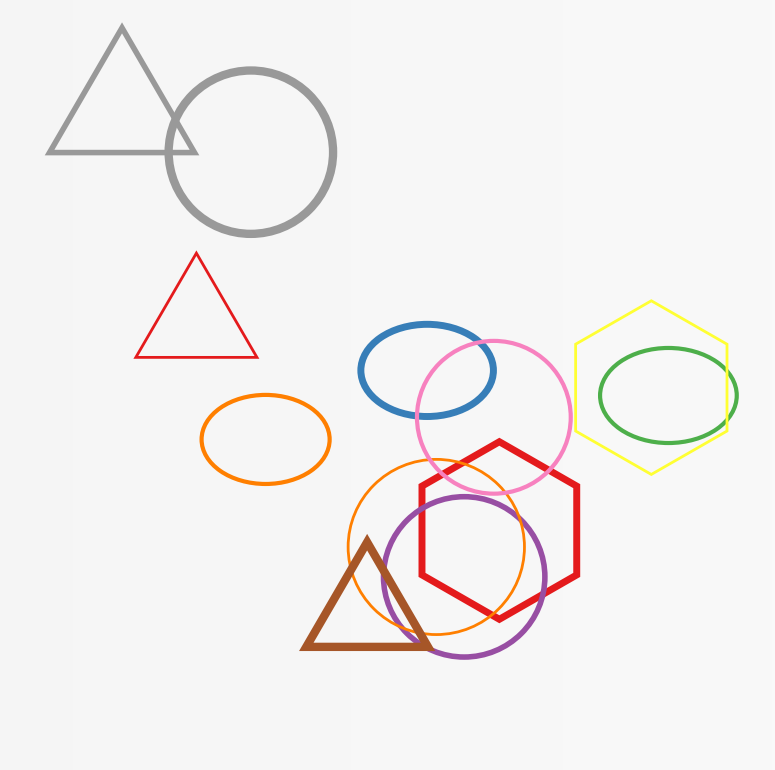[{"shape": "triangle", "thickness": 1, "radius": 0.45, "center": [0.253, 0.581]}, {"shape": "hexagon", "thickness": 2.5, "radius": 0.58, "center": [0.644, 0.311]}, {"shape": "oval", "thickness": 2.5, "radius": 0.43, "center": [0.551, 0.519]}, {"shape": "oval", "thickness": 1.5, "radius": 0.44, "center": [0.862, 0.486]}, {"shape": "circle", "thickness": 2, "radius": 0.52, "center": [0.599, 0.251]}, {"shape": "oval", "thickness": 1.5, "radius": 0.41, "center": [0.343, 0.429]}, {"shape": "circle", "thickness": 1, "radius": 0.57, "center": [0.563, 0.29]}, {"shape": "hexagon", "thickness": 1, "radius": 0.56, "center": [0.84, 0.497]}, {"shape": "triangle", "thickness": 3, "radius": 0.45, "center": [0.474, 0.205]}, {"shape": "circle", "thickness": 1.5, "radius": 0.5, "center": [0.637, 0.458]}, {"shape": "circle", "thickness": 3, "radius": 0.53, "center": [0.324, 0.802]}, {"shape": "triangle", "thickness": 2, "radius": 0.54, "center": [0.157, 0.856]}]